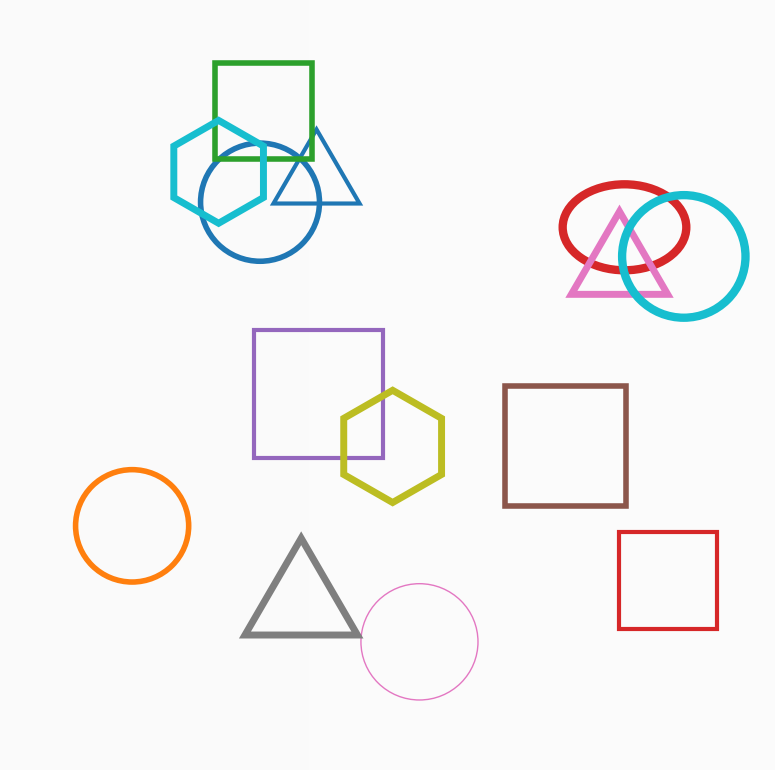[{"shape": "circle", "thickness": 2, "radius": 0.38, "center": [0.336, 0.737]}, {"shape": "triangle", "thickness": 1.5, "radius": 0.32, "center": [0.408, 0.768]}, {"shape": "circle", "thickness": 2, "radius": 0.36, "center": [0.17, 0.317]}, {"shape": "square", "thickness": 2, "radius": 0.31, "center": [0.34, 0.856]}, {"shape": "oval", "thickness": 3, "radius": 0.4, "center": [0.806, 0.705]}, {"shape": "square", "thickness": 1.5, "radius": 0.32, "center": [0.862, 0.246]}, {"shape": "square", "thickness": 1.5, "radius": 0.41, "center": [0.411, 0.489]}, {"shape": "square", "thickness": 2, "radius": 0.39, "center": [0.73, 0.42]}, {"shape": "circle", "thickness": 0.5, "radius": 0.38, "center": [0.541, 0.166]}, {"shape": "triangle", "thickness": 2.5, "radius": 0.36, "center": [0.799, 0.654]}, {"shape": "triangle", "thickness": 2.5, "radius": 0.42, "center": [0.389, 0.217]}, {"shape": "hexagon", "thickness": 2.5, "radius": 0.36, "center": [0.507, 0.42]}, {"shape": "hexagon", "thickness": 2.5, "radius": 0.33, "center": [0.282, 0.777]}, {"shape": "circle", "thickness": 3, "radius": 0.4, "center": [0.882, 0.667]}]